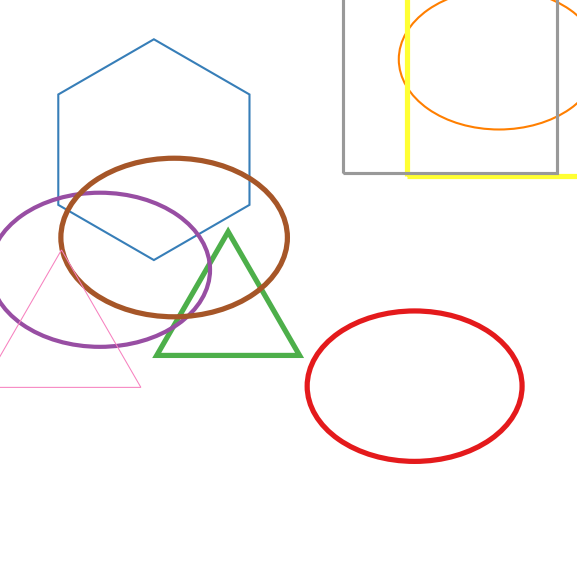[{"shape": "oval", "thickness": 2.5, "radius": 0.93, "center": [0.718, 0.33]}, {"shape": "hexagon", "thickness": 1, "radius": 0.96, "center": [0.266, 0.74]}, {"shape": "triangle", "thickness": 2.5, "radius": 0.71, "center": [0.395, 0.455]}, {"shape": "oval", "thickness": 2, "radius": 0.95, "center": [0.173, 0.532]}, {"shape": "oval", "thickness": 1, "radius": 0.87, "center": [0.864, 0.896]}, {"shape": "square", "thickness": 2.5, "radius": 0.81, "center": [0.868, 0.858]}, {"shape": "oval", "thickness": 2.5, "radius": 0.98, "center": [0.302, 0.588]}, {"shape": "triangle", "thickness": 0.5, "radius": 0.79, "center": [0.106, 0.408]}, {"shape": "square", "thickness": 1.5, "radius": 0.92, "center": [0.779, 0.884]}]